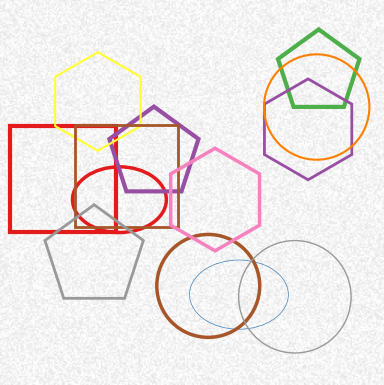[{"shape": "oval", "thickness": 2.5, "radius": 0.61, "center": [0.31, 0.481]}, {"shape": "square", "thickness": 3, "radius": 0.69, "center": [0.163, 0.535]}, {"shape": "oval", "thickness": 0.5, "radius": 0.64, "center": [0.621, 0.235]}, {"shape": "pentagon", "thickness": 3, "radius": 0.56, "center": [0.828, 0.812]}, {"shape": "hexagon", "thickness": 2, "radius": 0.66, "center": [0.8, 0.664]}, {"shape": "pentagon", "thickness": 3, "radius": 0.61, "center": [0.4, 0.601]}, {"shape": "circle", "thickness": 1.5, "radius": 0.68, "center": [0.823, 0.722]}, {"shape": "hexagon", "thickness": 1.5, "radius": 0.64, "center": [0.254, 0.736]}, {"shape": "circle", "thickness": 2.5, "radius": 0.67, "center": [0.541, 0.257]}, {"shape": "square", "thickness": 2, "radius": 0.66, "center": [0.329, 0.542]}, {"shape": "hexagon", "thickness": 2.5, "radius": 0.67, "center": [0.559, 0.482]}, {"shape": "pentagon", "thickness": 2, "radius": 0.67, "center": [0.245, 0.334]}, {"shape": "circle", "thickness": 1, "radius": 0.73, "center": [0.766, 0.229]}]